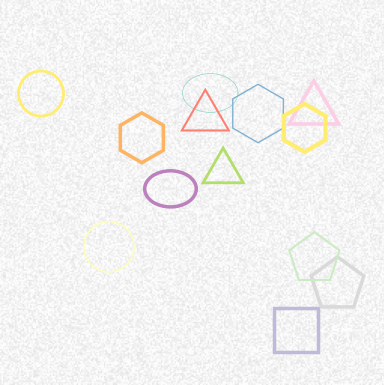[{"shape": "oval", "thickness": 0.5, "radius": 0.36, "center": [0.546, 0.758]}, {"shape": "circle", "thickness": 1, "radius": 0.33, "center": [0.283, 0.359]}, {"shape": "square", "thickness": 2.5, "radius": 0.29, "center": [0.768, 0.142]}, {"shape": "triangle", "thickness": 1.5, "radius": 0.35, "center": [0.533, 0.696]}, {"shape": "hexagon", "thickness": 1, "radius": 0.38, "center": [0.67, 0.705]}, {"shape": "hexagon", "thickness": 2.5, "radius": 0.32, "center": [0.368, 0.642]}, {"shape": "triangle", "thickness": 2, "radius": 0.3, "center": [0.58, 0.555]}, {"shape": "triangle", "thickness": 2.5, "radius": 0.37, "center": [0.815, 0.715]}, {"shape": "pentagon", "thickness": 2.5, "radius": 0.36, "center": [0.877, 0.261]}, {"shape": "oval", "thickness": 2.5, "radius": 0.33, "center": [0.443, 0.509]}, {"shape": "pentagon", "thickness": 1.5, "radius": 0.34, "center": [0.817, 0.328]}, {"shape": "circle", "thickness": 2, "radius": 0.29, "center": [0.107, 0.757]}, {"shape": "hexagon", "thickness": 3, "radius": 0.31, "center": [0.791, 0.668]}]